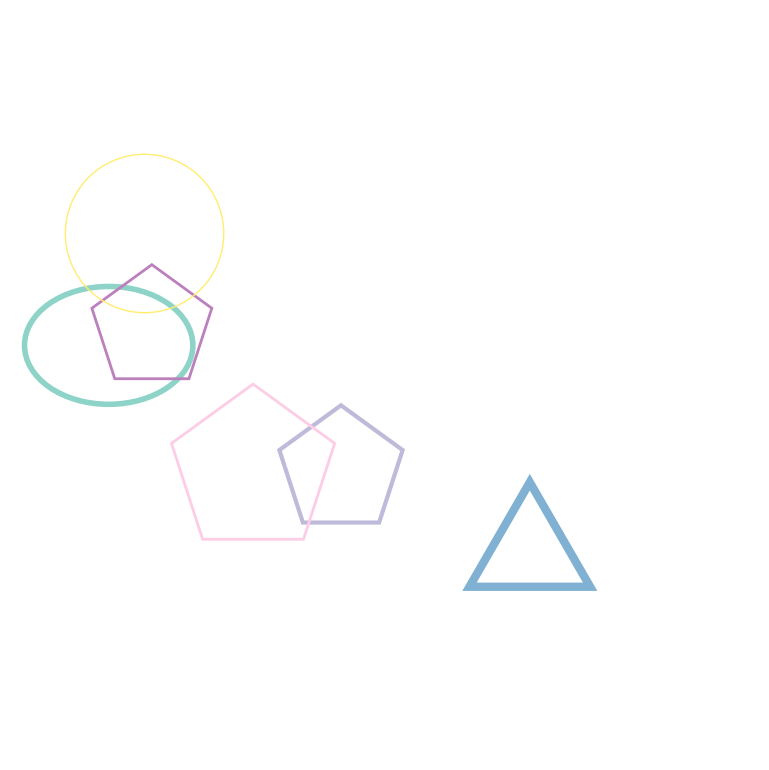[{"shape": "oval", "thickness": 2, "radius": 0.55, "center": [0.141, 0.551]}, {"shape": "pentagon", "thickness": 1.5, "radius": 0.42, "center": [0.443, 0.389]}, {"shape": "triangle", "thickness": 3, "radius": 0.45, "center": [0.688, 0.283]}, {"shape": "pentagon", "thickness": 1, "radius": 0.56, "center": [0.329, 0.39]}, {"shape": "pentagon", "thickness": 1, "radius": 0.41, "center": [0.197, 0.574]}, {"shape": "circle", "thickness": 0.5, "radius": 0.51, "center": [0.188, 0.697]}]